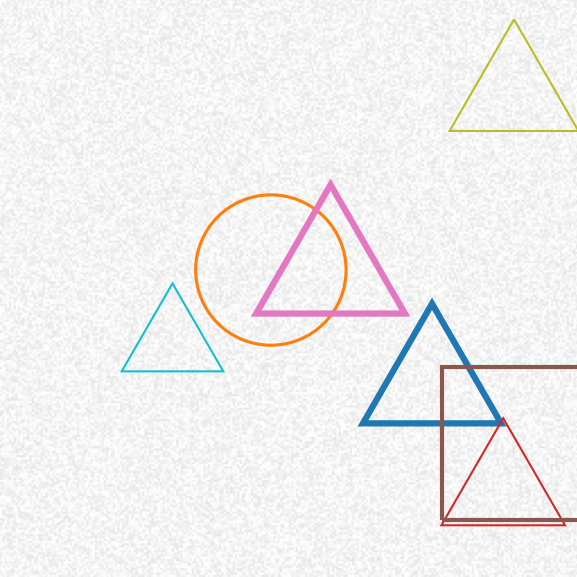[{"shape": "triangle", "thickness": 3, "radius": 0.69, "center": [0.748, 0.335]}, {"shape": "circle", "thickness": 1.5, "radius": 0.65, "center": [0.469, 0.532]}, {"shape": "triangle", "thickness": 1, "radius": 0.62, "center": [0.871, 0.151]}, {"shape": "square", "thickness": 2, "radius": 0.66, "center": [0.899, 0.231]}, {"shape": "triangle", "thickness": 3, "radius": 0.74, "center": [0.572, 0.531]}, {"shape": "triangle", "thickness": 1, "radius": 0.64, "center": [0.89, 0.837]}, {"shape": "triangle", "thickness": 1, "radius": 0.51, "center": [0.299, 0.407]}]